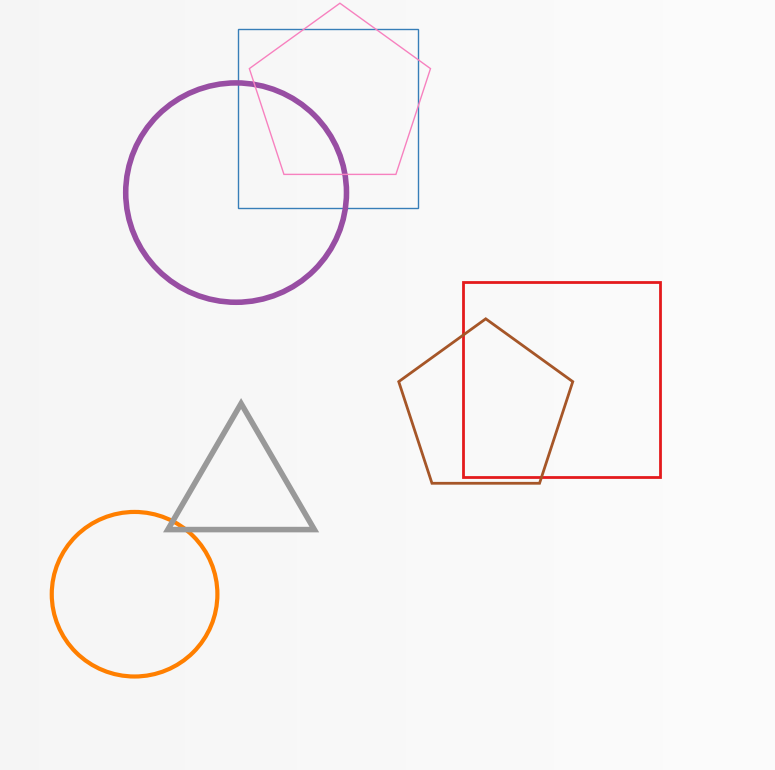[{"shape": "square", "thickness": 1, "radius": 0.63, "center": [0.725, 0.507]}, {"shape": "square", "thickness": 0.5, "radius": 0.58, "center": [0.423, 0.846]}, {"shape": "circle", "thickness": 2, "radius": 0.71, "center": [0.305, 0.75]}, {"shape": "circle", "thickness": 1.5, "radius": 0.53, "center": [0.174, 0.228]}, {"shape": "pentagon", "thickness": 1, "radius": 0.59, "center": [0.627, 0.468]}, {"shape": "pentagon", "thickness": 0.5, "radius": 0.61, "center": [0.439, 0.873]}, {"shape": "triangle", "thickness": 2, "radius": 0.55, "center": [0.311, 0.367]}]